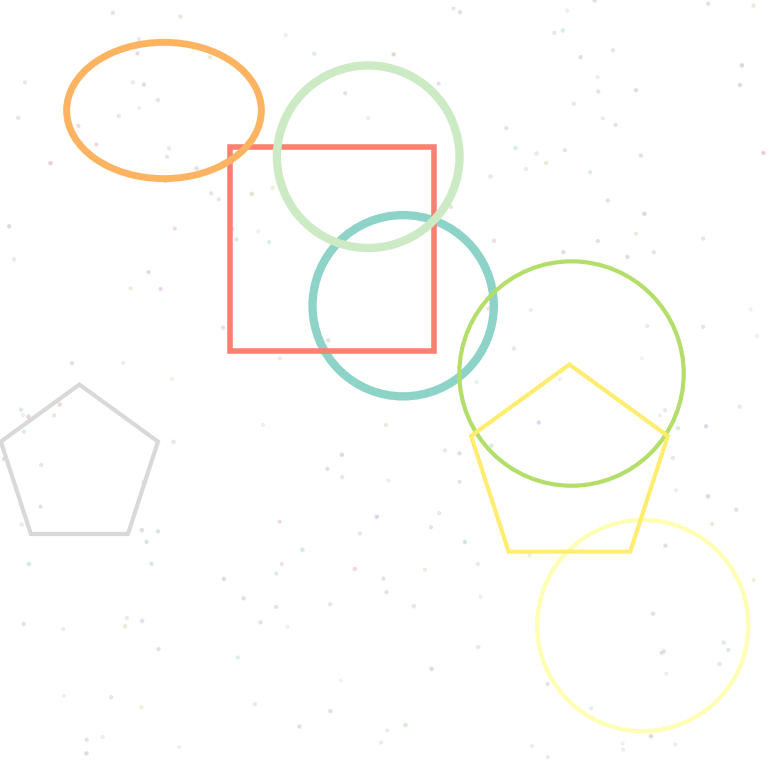[{"shape": "circle", "thickness": 3, "radius": 0.59, "center": [0.524, 0.603]}, {"shape": "circle", "thickness": 1.5, "radius": 0.69, "center": [0.835, 0.188]}, {"shape": "square", "thickness": 2, "radius": 0.66, "center": [0.431, 0.676]}, {"shape": "oval", "thickness": 2.5, "radius": 0.63, "center": [0.213, 0.857]}, {"shape": "circle", "thickness": 1.5, "radius": 0.73, "center": [0.742, 0.515]}, {"shape": "pentagon", "thickness": 1.5, "radius": 0.54, "center": [0.103, 0.393]}, {"shape": "circle", "thickness": 3, "radius": 0.59, "center": [0.478, 0.796]}, {"shape": "pentagon", "thickness": 1.5, "radius": 0.67, "center": [0.74, 0.392]}]